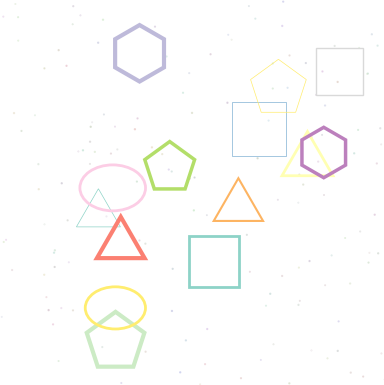[{"shape": "square", "thickness": 2, "radius": 0.33, "center": [0.556, 0.32]}, {"shape": "triangle", "thickness": 0.5, "radius": 0.33, "center": [0.256, 0.444]}, {"shape": "triangle", "thickness": 2, "radius": 0.38, "center": [0.799, 0.582]}, {"shape": "hexagon", "thickness": 3, "radius": 0.37, "center": [0.363, 0.862]}, {"shape": "triangle", "thickness": 3, "radius": 0.36, "center": [0.314, 0.365]}, {"shape": "square", "thickness": 0.5, "radius": 0.35, "center": [0.672, 0.665]}, {"shape": "triangle", "thickness": 1.5, "radius": 0.37, "center": [0.619, 0.463]}, {"shape": "pentagon", "thickness": 2.5, "radius": 0.34, "center": [0.441, 0.564]}, {"shape": "oval", "thickness": 2, "radius": 0.43, "center": [0.293, 0.512]}, {"shape": "square", "thickness": 1, "radius": 0.31, "center": [0.882, 0.814]}, {"shape": "hexagon", "thickness": 2.5, "radius": 0.33, "center": [0.841, 0.604]}, {"shape": "pentagon", "thickness": 3, "radius": 0.39, "center": [0.3, 0.111]}, {"shape": "oval", "thickness": 2, "radius": 0.39, "center": [0.3, 0.2]}, {"shape": "pentagon", "thickness": 0.5, "radius": 0.38, "center": [0.723, 0.77]}]